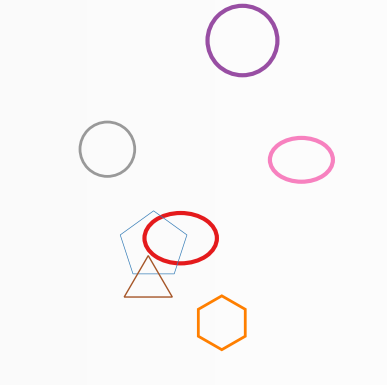[{"shape": "oval", "thickness": 3, "radius": 0.47, "center": [0.466, 0.381]}, {"shape": "pentagon", "thickness": 0.5, "radius": 0.45, "center": [0.396, 0.362]}, {"shape": "circle", "thickness": 3, "radius": 0.45, "center": [0.626, 0.895]}, {"shape": "hexagon", "thickness": 2, "radius": 0.35, "center": [0.572, 0.162]}, {"shape": "triangle", "thickness": 1, "radius": 0.36, "center": [0.383, 0.264]}, {"shape": "oval", "thickness": 3, "radius": 0.41, "center": [0.778, 0.585]}, {"shape": "circle", "thickness": 2, "radius": 0.35, "center": [0.277, 0.612]}]